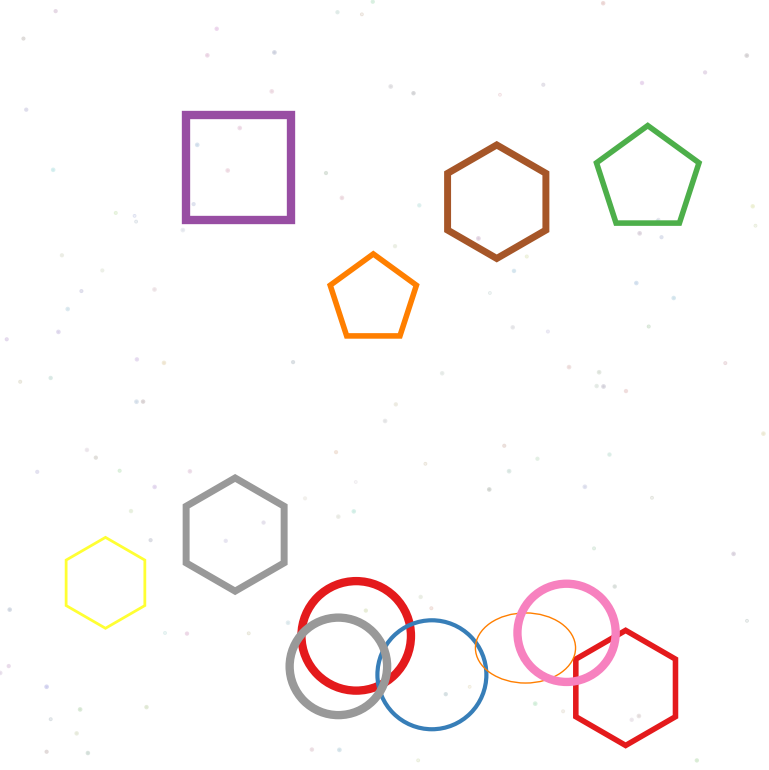[{"shape": "hexagon", "thickness": 2, "radius": 0.37, "center": [0.813, 0.107]}, {"shape": "circle", "thickness": 3, "radius": 0.36, "center": [0.463, 0.174]}, {"shape": "circle", "thickness": 1.5, "radius": 0.35, "center": [0.561, 0.124]}, {"shape": "pentagon", "thickness": 2, "radius": 0.35, "center": [0.841, 0.767]}, {"shape": "square", "thickness": 3, "radius": 0.34, "center": [0.31, 0.782]}, {"shape": "pentagon", "thickness": 2, "radius": 0.29, "center": [0.485, 0.611]}, {"shape": "oval", "thickness": 0.5, "radius": 0.33, "center": [0.682, 0.158]}, {"shape": "hexagon", "thickness": 1, "radius": 0.3, "center": [0.137, 0.243]}, {"shape": "hexagon", "thickness": 2.5, "radius": 0.37, "center": [0.645, 0.738]}, {"shape": "circle", "thickness": 3, "radius": 0.32, "center": [0.736, 0.178]}, {"shape": "hexagon", "thickness": 2.5, "radius": 0.37, "center": [0.305, 0.306]}, {"shape": "circle", "thickness": 3, "radius": 0.32, "center": [0.439, 0.135]}]